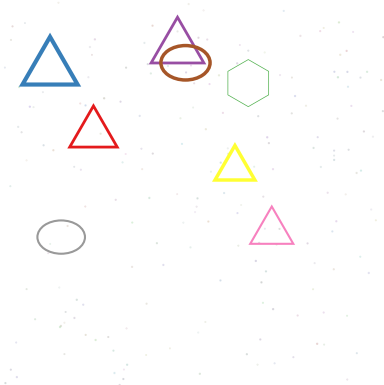[{"shape": "triangle", "thickness": 2, "radius": 0.36, "center": [0.243, 0.654]}, {"shape": "triangle", "thickness": 3, "radius": 0.41, "center": [0.13, 0.822]}, {"shape": "hexagon", "thickness": 0.5, "radius": 0.31, "center": [0.645, 0.784]}, {"shape": "triangle", "thickness": 2, "radius": 0.4, "center": [0.461, 0.876]}, {"shape": "triangle", "thickness": 2.5, "radius": 0.3, "center": [0.61, 0.562]}, {"shape": "oval", "thickness": 2.5, "radius": 0.32, "center": [0.482, 0.837]}, {"shape": "triangle", "thickness": 1.5, "radius": 0.32, "center": [0.706, 0.399]}, {"shape": "oval", "thickness": 1.5, "radius": 0.31, "center": [0.159, 0.384]}]